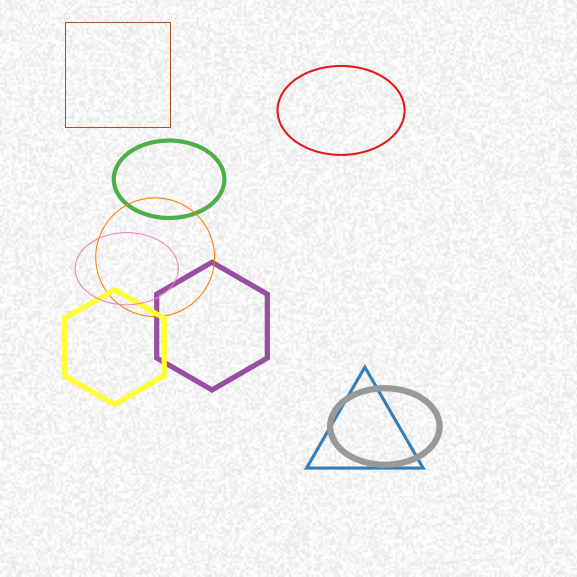[{"shape": "oval", "thickness": 1, "radius": 0.55, "center": [0.591, 0.808]}, {"shape": "triangle", "thickness": 1.5, "radius": 0.58, "center": [0.632, 0.247]}, {"shape": "oval", "thickness": 2, "radius": 0.48, "center": [0.293, 0.689]}, {"shape": "hexagon", "thickness": 2.5, "radius": 0.55, "center": [0.367, 0.434]}, {"shape": "circle", "thickness": 0.5, "radius": 0.51, "center": [0.269, 0.554]}, {"shape": "hexagon", "thickness": 2.5, "radius": 0.5, "center": [0.198, 0.398]}, {"shape": "square", "thickness": 0.5, "radius": 0.45, "center": [0.203, 0.871]}, {"shape": "oval", "thickness": 0.5, "radius": 0.45, "center": [0.219, 0.534]}, {"shape": "oval", "thickness": 3, "radius": 0.47, "center": [0.666, 0.261]}]